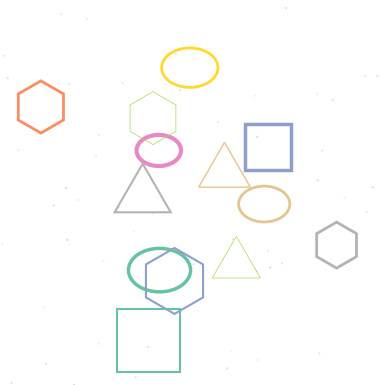[{"shape": "square", "thickness": 1.5, "radius": 0.41, "center": [0.386, 0.116]}, {"shape": "oval", "thickness": 2.5, "radius": 0.4, "center": [0.414, 0.298]}, {"shape": "hexagon", "thickness": 2, "radius": 0.34, "center": [0.106, 0.722]}, {"shape": "hexagon", "thickness": 1.5, "radius": 0.43, "center": [0.453, 0.27]}, {"shape": "square", "thickness": 2.5, "radius": 0.3, "center": [0.697, 0.619]}, {"shape": "oval", "thickness": 3, "radius": 0.29, "center": [0.412, 0.609]}, {"shape": "triangle", "thickness": 0.5, "radius": 0.36, "center": [0.614, 0.314]}, {"shape": "hexagon", "thickness": 0.5, "radius": 0.34, "center": [0.397, 0.693]}, {"shape": "oval", "thickness": 2, "radius": 0.37, "center": [0.493, 0.824]}, {"shape": "triangle", "thickness": 1, "radius": 0.39, "center": [0.583, 0.553]}, {"shape": "oval", "thickness": 2, "radius": 0.33, "center": [0.686, 0.47]}, {"shape": "triangle", "thickness": 1.5, "radius": 0.42, "center": [0.371, 0.491]}, {"shape": "hexagon", "thickness": 2, "radius": 0.3, "center": [0.874, 0.363]}]